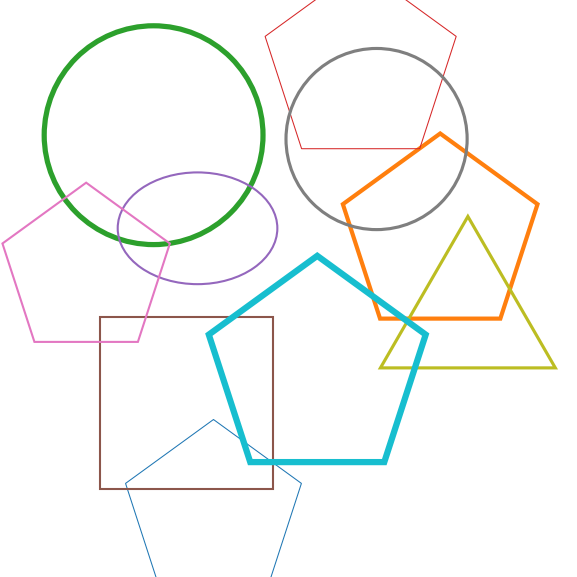[{"shape": "pentagon", "thickness": 0.5, "radius": 0.8, "center": [0.37, 0.113]}, {"shape": "pentagon", "thickness": 2, "radius": 0.89, "center": [0.762, 0.591]}, {"shape": "circle", "thickness": 2.5, "radius": 0.95, "center": [0.266, 0.765]}, {"shape": "pentagon", "thickness": 0.5, "radius": 0.87, "center": [0.625, 0.882]}, {"shape": "oval", "thickness": 1, "radius": 0.69, "center": [0.342, 0.604]}, {"shape": "square", "thickness": 1, "radius": 0.75, "center": [0.323, 0.302]}, {"shape": "pentagon", "thickness": 1, "radius": 0.76, "center": [0.149, 0.53]}, {"shape": "circle", "thickness": 1.5, "radius": 0.78, "center": [0.652, 0.758]}, {"shape": "triangle", "thickness": 1.5, "radius": 0.87, "center": [0.81, 0.45]}, {"shape": "pentagon", "thickness": 3, "radius": 0.99, "center": [0.549, 0.359]}]